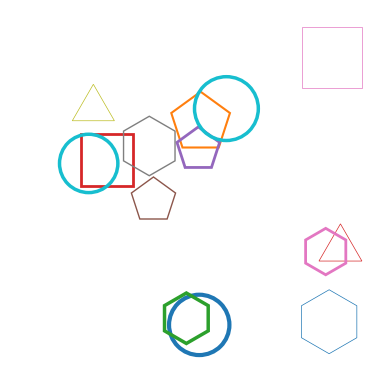[{"shape": "circle", "thickness": 3, "radius": 0.39, "center": [0.517, 0.156]}, {"shape": "hexagon", "thickness": 0.5, "radius": 0.42, "center": [0.855, 0.164]}, {"shape": "pentagon", "thickness": 1.5, "radius": 0.4, "center": [0.521, 0.682]}, {"shape": "hexagon", "thickness": 2.5, "radius": 0.33, "center": [0.484, 0.173]}, {"shape": "square", "thickness": 2, "radius": 0.34, "center": [0.277, 0.585]}, {"shape": "triangle", "thickness": 0.5, "radius": 0.32, "center": [0.884, 0.354]}, {"shape": "pentagon", "thickness": 2, "radius": 0.29, "center": [0.515, 0.612]}, {"shape": "pentagon", "thickness": 1, "radius": 0.3, "center": [0.399, 0.48]}, {"shape": "square", "thickness": 0.5, "radius": 0.39, "center": [0.863, 0.851]}, {"shape": "hexagon", "thickness": 2, "radius": 0.3, "center": [0.846, 0.347]}, {"shape": "hexagon", "thickness": 1, "radius": 0.39, "center": [0.388, 0.621]}, {"shape": "triangle", "thickness": 0.5, "radius": 0.32, "center": [0.242, 0.718]}, {"shape": "circle", "thickness": 2.5, "radius": 0.38, "center": [0.23, 0.576]}, {"shape": "circle", "thickness": 2.5, "radius": 0.41, "center": [0.588, 0.718]}]